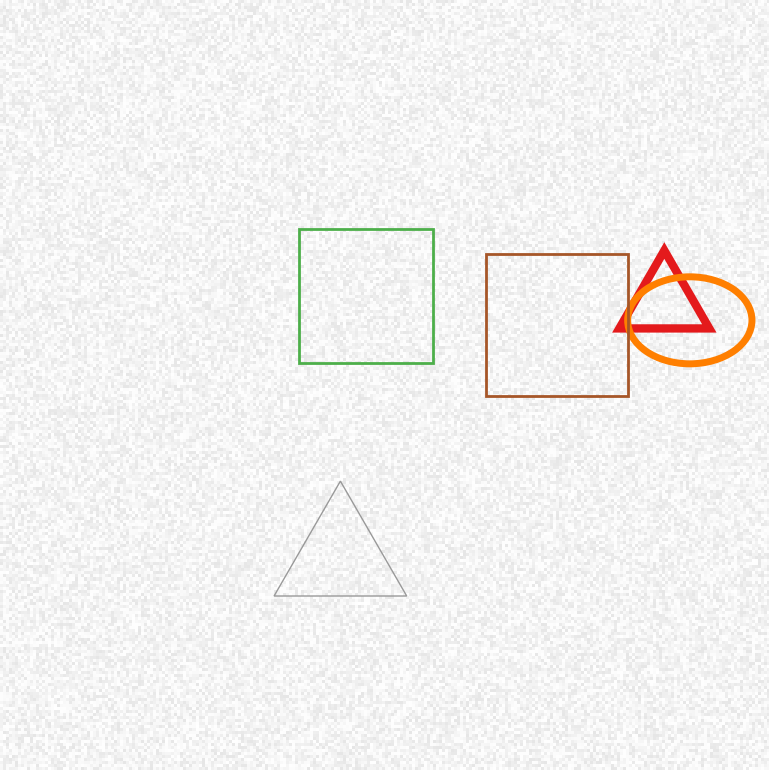[{"shape": "triangle", "thickness": 3, "radius": 0.34, "center": [0.863, 0.607]}, {"shape": "square", "thickness": 1, "radius": 0.44, "center": [0.475, 0.616]}, {"shape": "oval", "thickness": 2.5, "radius": 0.4, "center": [0.896, 0.584]}, {"shape": "square", "thickness": 1, "radius": 0.46, "center": [0.724, 0.578]}, {"shape": "triangle", "thickness": 0.5, "radius": 0.5, "center": [0.442, 0.276]}]